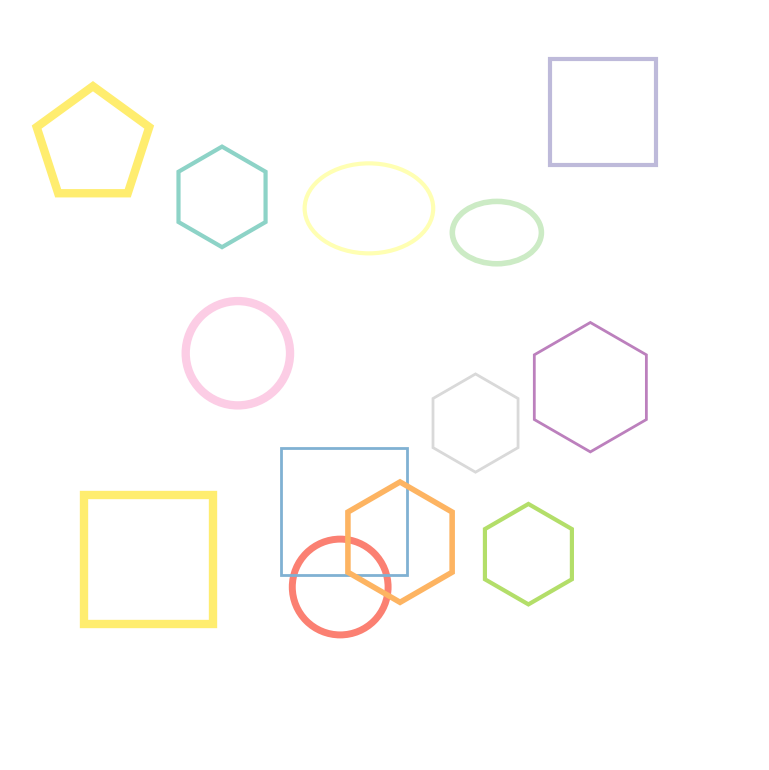[{"shape": "hexagon", "thickness": 1.5, "radius": 0.33, "center": [0.288, 0.744]}, {"shape": "oval", "thickness": 1.5, "radius": 0.42, "center": [0.479, 0.729]}, {"shape": "square", "thickness": 1.5, "radius": 0.34, "center": [0.783, 0.854]}, {"shape": "circle", "thickness": 2.5, "radius": 0.31, "center": [0.442, 0.238]}, {"shape": "square", "thickness": 1, "radius": 0.41, "center": [0.447, 0.336]}, {"shape": "hexagon", "thickness": 2, "radius": 0.39, "center": [0.52, 0.296]}, {"shape": "hexagon", "thickness": 1.5, "radius": 0.33, "center": [0.686, 0.28]}, {"shape": "circle", "thickness": 3, "radius": 0.34, "center": [0.309, 0.541]}, {"shape": "hexagon", "thickness": 1, "radius": 0.32, "center": [0.618, 0.451]}, {"shape": "hexagon", "thickness": 1, "radius": 0.42, "center": [0.767, 0.497]}, {"shape": "oval", "thickness": 2, "radius": 0.29, "center": [0.645, 0.698]}, {"shape": "pentagon", "thickness": 3, "radius": 0.38, "center": [0.121, 0.811]}, {"shape": "square", "thickness": 3, "radius": 0.42, "center": [0.193, 0.273]}]